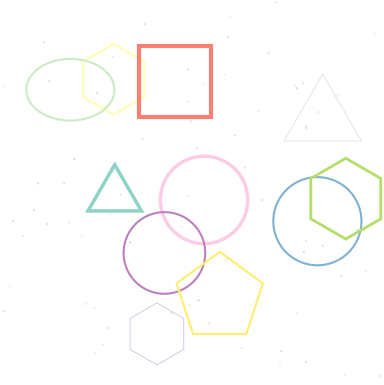[{"shape": "triangle", "thickness": 2.5, "radius": 0.4, "center": [0.298, 0.492]}, {"shape": "hexagon", "thickness": 1.5, "radius": 0.46, "center": [0.295, 0.794]}, {"shape": "hexagon", "thickness": 0.5, "radius": 0.4, "center": [0.408, 0.133]}, {"shape": "square", "thickness": 3, "radius": 0.47, "center": [0.454, 0.788]}, {"shape": "circle", "thickness": 1.5, "radius": 0.57, "center": [0.824, 0.425]}, {"shape": "hexagon", "thickness": 2, "radius": 0.52, "center": [0.898, 0.484]}, {"shape": "circle", "thickness": 2.5, "radius": 0.57, "center": [0.53, 0.481]}, {"shape": "triangle", "thickness": 0.5, "radius": 0.58, "center": [0.838, 0.692]}, {"shape": "circle", "thickness": 1.5, "radius": 0.53, "center": [0.427, 0.343]}, {"shape": "oval", "thickness": 1.5, "radius": 0.57, "center": [0.183, 0.767]}, {"shape": "pentagon", "thickness": 1.5, "radius": 0.59, "center": [0.571, 0.228]}]